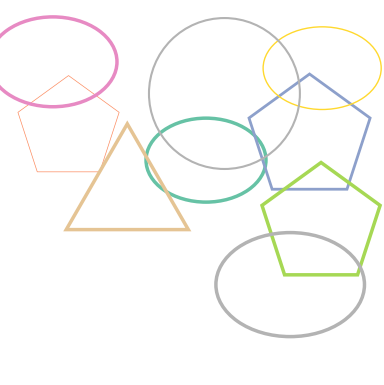[{"shape": "oval", "thickness": 2.5, "radius": 0.78, "center": [0.535, 0.584]}, {"shape": "pentagon", "thickness": 0.5, "radius": 0.69, "center": [0.178, 0.665]}, {"shape": "pentagon", "thickness": 2, "radius": 0.83, "center": [0.804, 0.642]}, {"shape": "oval", "thickness": 2.5, "radius": 0.83, "center": [0.137, 0.839]}, {"shape": "pentagon", "thickness": 2.5, "radius": 0.81, "center": [0.834, 0.417]}, {"shape": "oval", "thickness": 1, "radius": 0.77, "center": [0.837, 0.823]}, {"shape": "triangle", "thickness": 2.5, "radius": 0.92, "center": [0.331, 0.495]}, {"shape": "oval", "thickness": 2.5, "radius": 0.96, "center": [0.754, 0.261]}, {"shape": "circle", "thickness": 1.5, "radius": 0.98, "center": [0.583, 0.757]}]